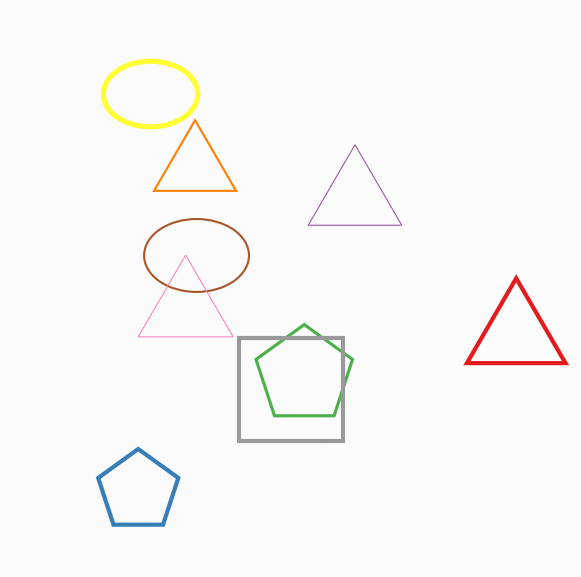[{"shape": "triangle", "thickness": 2, "radius": 0.49, "center": [0.888, 0.419]}, {"shape": "pentagon", "thickness": 2, "radius": 0.36, "center": [0.238, 0.149]}, {"shape": "pentagon", "thickness": 1.5, "radius": 0.44, "center": [0.523, 0.35]}, {"shape": "triangle", "thickness": 0.5, "radius": 0.46, "center": [0.611, 0.656]}, {"shape": "triangle", "thickness": 1, "radius": 0.41, "center": [0.336, 0.709]}, {"shape": "oval", "thickness": 2.5, "radius": 0.41, "center": [0.259, 0.836]}, {"shape": "oval", "thickness": 1, "radius": 0.45, "center": [0.338, 0.557]}, {"shape": "triangle", "thickness": 0.5, "radius": 0.47, "center": [0.319, 0.463]}, {"shape": "square", "thickness": 2, "radius": 0.45, "center": [0.5, 0.325]}]